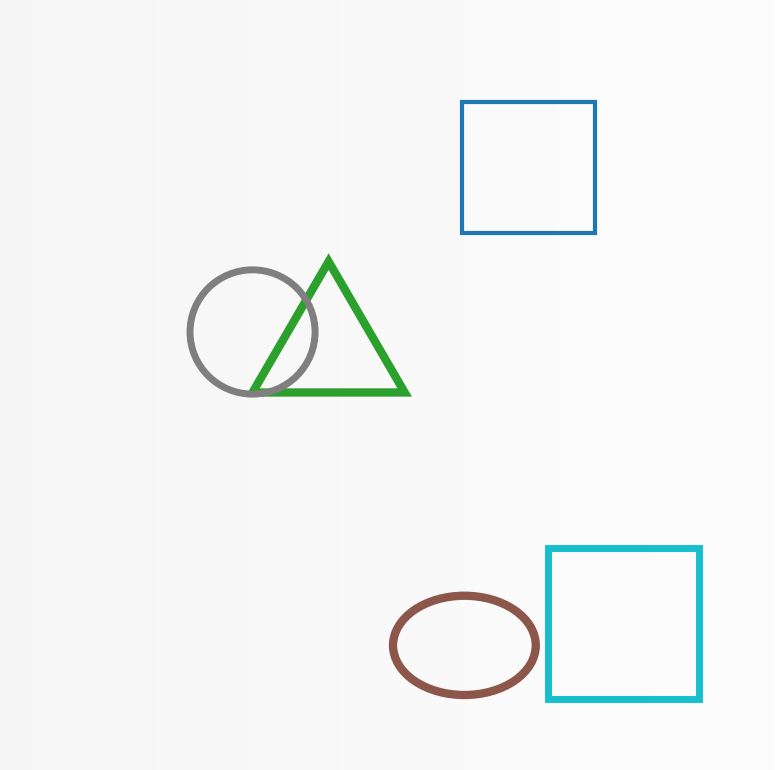[{"shape": "square", "thickness": 1.5, "radius": 0.43, "center": [0.682, 0.783]}, {"shape": "triangle", "thickness": 3, "radius": 0.57, "center": [0.424, 0.547]}, {"shape": "oval", "thickness": 3, "radius": 0.46, "center": [0.599, 0.162]}, {"shape": "circle", "thickness": 2.5, "radius": 0.4, "center": [0.326, 0.569]}, {"shape": "square", "thickness": 2.5, "radius": 0.49, "center": [0.805, 0.19]}]